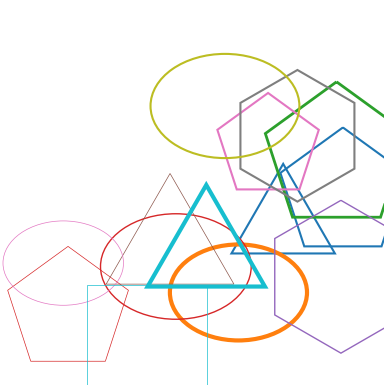[{"shape": "pentagon", "thickness": 1.5, "radius": 0.85, "center": [0.891, 0.498]}, {"shape": "triangle", "thickness": 1.5, "radius": 0.78, "center": [0.736, 0.419]}, {"shape": "oval", "thickness": 3, "radius": 0.89, "center": [0.619, 0.24]}, {"shape": "pentagon", "thickness": 2, "radius": 0.97, "center": [0.874, 0.593]}, {"shape": "pentagon", "thickness": 0.5, "radius": 0.82, "center": [0.177, 0.195]}, {"shape": "oval", "thickness": 1, "radius": 0.98, "center": [0.457, 0.308]}, {"shape": "hexagon", "thickness": 1, "radius": 0.99, "center": [0.886, 0.281]}, {"shape": "triangle", "thickness": 0.5, "radius": 0.96, "center": [0.442, 0.358]}, {"shape": "oval", "thickness": 0.5, "radius": 0.78, "center": [0.164, 0.317]}, {"shape": "pentagon", "thickness": 1.5, "radius": 0.69, "center": [0.696, 0.62]}, {"shape": "hexagon", "thickness": 1.5, "radius": 0.85, "center": [0.773, 0.647]}, {"shape": "oval", "thickness": 1.5, "radius": 0.97, "center": [0.584, 0.725]}, {"shape": "square", "thickness": 0.5, "radius": 0.78, "center": [0.381, 0.103]}, {"shape": "triangle", "thickness": 3, "radius": 0.88, "center": [0.536, 0.344]}]